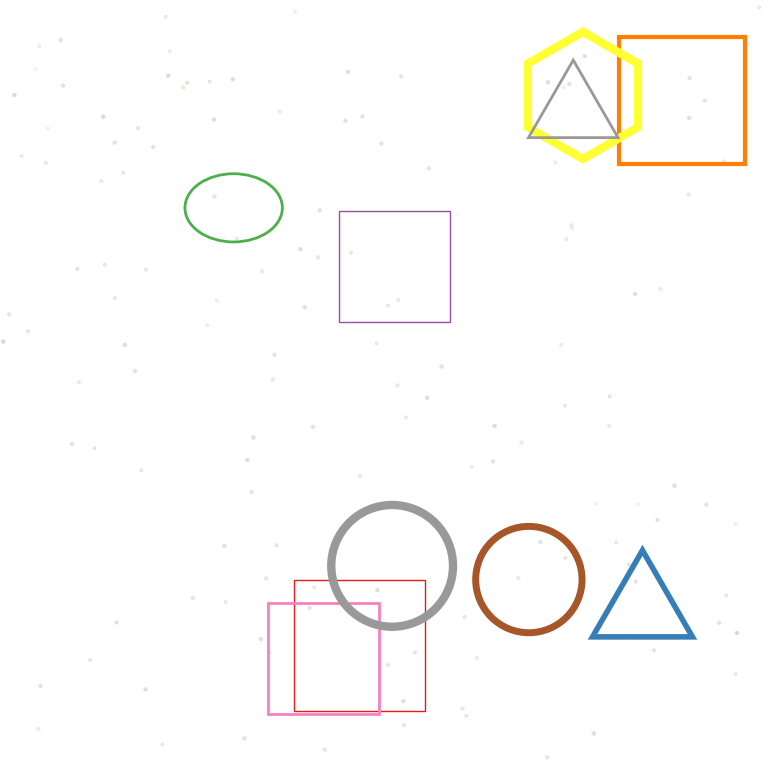[{"shape": "square", "thickness": 0.5, "radius": 0.43, "center": [0.467, 0.162]}, {"shape": "triangle", "thickness": 2, "radius": 0.37, "center": [0.834, 0.21]}, {"shape": "oval", "thickness": 1, "radius": 0.32, "center": [0.303, 0.73]}, {"shape": "square", "thickness": 0.5, "radius": 0.36, "center": [0.512, 0.654]}, {"shape": "square", "thickness": 1.5, "radius": 0.41, "center": [0.885, 0.869]}, {"shape": "hexagon", "thickness": 3, "radius": 0.41, "center": [0.757, 0.876]}, {"shape": "circle", "thickness": 2.5, "radius": 0.35, "center": [0.687, 0.247]}, {"shape": "square", "thickness": 1, "radius": 0.36, "center": [0.42, 0.145]}, {"shape": "triangle", "thickness": 1, "radius": 0.34, "center": [0.744, 0.855]}, {"shape": "circle", "thickness": 3, "radius": 0.4, "center": [0.509, 0.265]}]